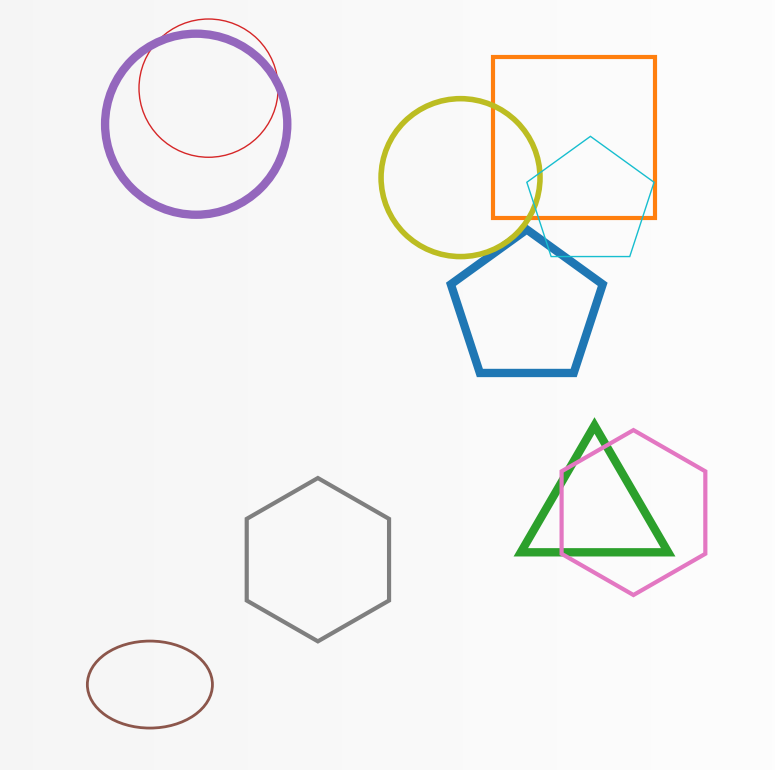[{"shape": "pentagon", "thickness": 3, "radius": 0.51, "center": [0.68, 0.599]}, {"shape": "square", "thickness": 1.5, "radius": 0.52, "center": [0.741, 0.821]}, {"shape": "triangle", "thickness": 3, "radius": 0.55, "center": [0.767, 0.338]}, {"shape": "circle", "thickness": 0.5, "radius": 0.45, "center": [0.269, 0.886]}, {"shape": "circle", "thickness": 3, "radius": 0.59, "center": [0.253, 0.839]}, {"shape": "oval", "thickness": 1, "radius": 0.4, "center": [0.193, 0.111]}, {"shape": "hexagon", "thickness": 1.5, "radius": 0.54, "center": [0.817, 0.334]}, {"shape": "hexagon", "thickness": 1.5, "radius": 0.53, "center": [0.41, 0.273]}, {"shape": "circle", "thickness": 2, "radius": 0.51, "center": [0.594, 0.769]}, {"shape": "pentagon", "thickness": 0.5, "radius": 0.43, "center": [0.762, 0.737]}]